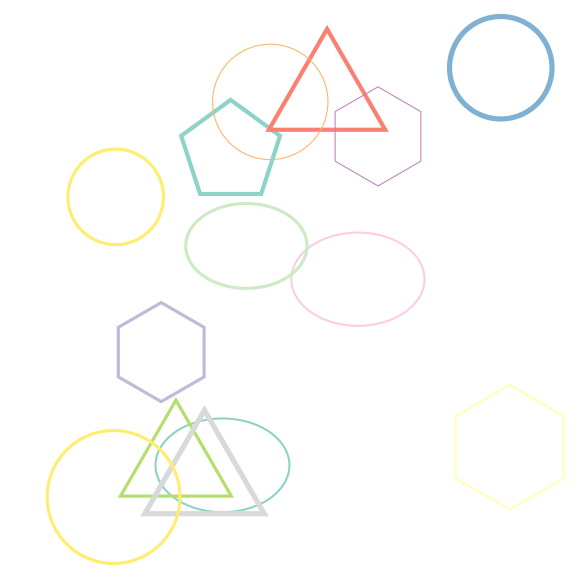[{"shape": "oval", "thickness": 1, "radius": 0.58, "center": [0.385, 0.193]}, {"shape": "pentagon", "thickness": 2, "radius": 0.45, "center": [0.399, 0.736]}, {"shape": "hexagon", "thickness": 1, "radius": 0.54, "center": [0.883, 0.225]}, {"shape": "hexagon", "thickness": 1.5, "radius": 0.43, "center": [0.279, 0.389]}, {"shape": "triangle", "thickness": 2, "radius": 0.58, "center": [0.566, 0.833]}, {"shape": "circle", "thickness": 2.5, "radius": 0.44, "center": [0.867, 0.882]}, {"shape": "circle", "thickness": 0.5, "radius": 0.5, "center": [0.468, 0.823]}, {"shape": "triangle", "thickness": 1.5, "radius": 0.55, "center": [0.305, 0.196]}, {"shape": "oval", "thickness": 1, "radius": 0.58, "center": [0.62, 0.516]}, {"shape": "triangle", "thickness": 2.5, "radius": 0.6, "center": [0.354, 0.169]}, {"shape": "hexagon", "thickness": 0.5, "radius": 0.43, "center": [0.655, 0.763]}, {"shape": "oval", "thickness": 1.5, "radius": 0.52, "center": [0.427, 0.573]}, {"shape": "circle", "thickness": 1.5, "radius": 0.41, "center": [0.2, 0.658]}, {"shape": "circle", "thickness": 1.5, "radius": 0.58, "center": [0.197, 0.139]}]